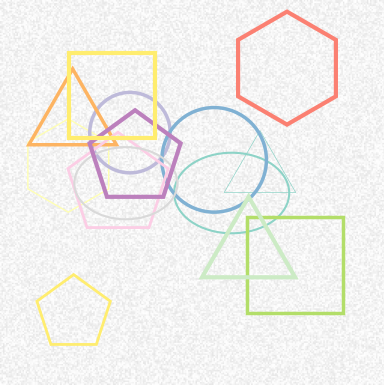[{"shape": "triangle", "thickness": 0.5, "radius": 0.54, "center": [0.675, 0.554]}, {"shape": "oval", "thickness": 1.5, "radius": 0.75, "center": [0.602, 0.499]}, {"shape": "hexagon", "thickness": 1, "radius": 0.61, "center": [0.177, 0.57]}, {"shape": "circle", "thickness": 2.5, "radius": 0.52, "center": [0.338, 0.656]}, {"shape": "hexagon", "thickness": 3, "radius": 0.73, "center": [0.745, 0.823]}, {"shape": "circle", "thickness": 2.5, "radius": 0.68, "center": [0.556, 0.585]}, {"shape": "triangle", "thickness": 2.5, "radius": 0.66, "center": [0.189, 0.69]}, {"shape": "square", "thickness": 2.5, "radius": 0.63, "center": [0.767, 0.312]}, {"shape": "pentagon", "thickness": 2, "radius": 0.68, "center": [0.307, 0.52]}, {"shape": "oval", "thickness": 1.5, "radius": 0.67, "center": [0.327, 0.524]}, {"shape": "pentagon", "thickness": 3, "radius": 0.62, "center": [0.351, 0.589]}, {"shape": "triangle", "thickness": 3, "radius": 0.7, "center": [0.646, 0.35]}, {"shape": "pentagon", "thickness": 2, "radius": 0.5, "center": [0.191, 0.186]}, {"shape": "square", "thickness": 3, "radius": 0.56, "center": [0.291, 0.752]}]